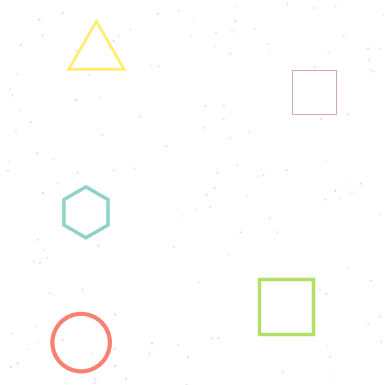[{"shape": "hexagon", "thickness": 2.5, "radius": 0.33, "center": [0.223, 0.449]}, {"shape": "circle", "thickness": 3, "radius": 0.37, "center": [0.211, 0.11]}, {"shape": "square", "thickness": 2.5, "radius": 0.35, "center": [0.743, 0.204]}, {"shape": "square", "thickness": 0.5, "radius": 0.29, "center": [0.815, 0.761]}, {"shape": "triangle", "thickness": 2, "radius": 0.42, "center": [0.25, 0.862]}]